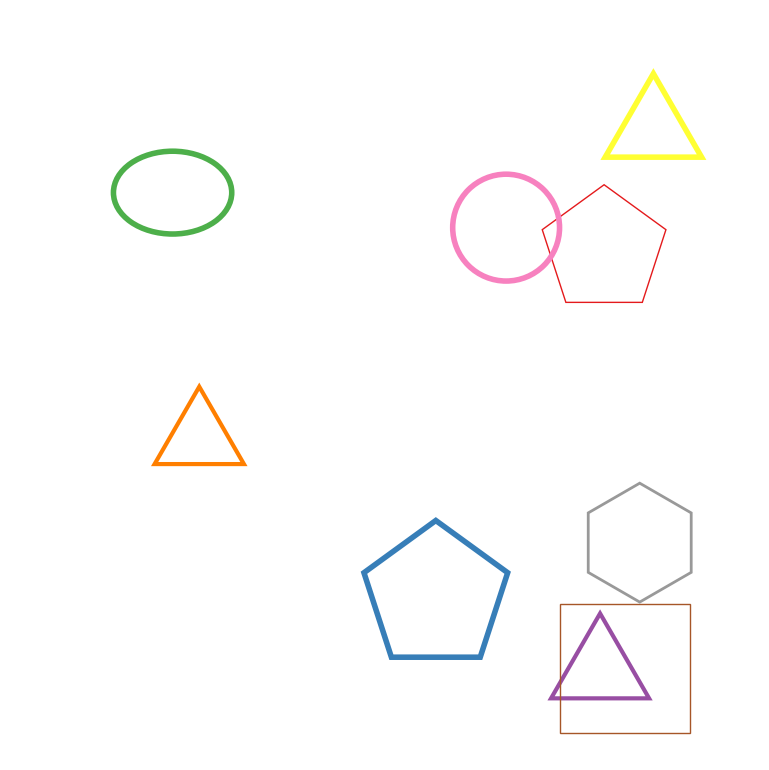[{"shape": "pentagon", "thickness": 0.5, "radius": 0.42, "center": [0.785, 0.676]}, {"shape": "pentagon", "thickness": 2, "radius": 0.49, "center": [0.566, 0.226]}, {"shape": "oval", "thickness": 2, "radius": 0.38, "center": [0.224, 0.75]}, {"shape": "triangle", "thickness": 1.5, "radius": 0.37, "center": [0.779, 0.13]}, {"shape": "triangle", "thickness": 1.5, "radius": 0.33, "center": [0.259, 0.431]}, {"shape": "triangle", "thickness": 2, "radius": 0.36, "center": [0.849, 0.832]}, {"shape": "square", "thickness": 0.5, "radius": 0.42, "center": [0.812, 0.132]}, {"shape": "circle", "thickness": 2, "radius": 0.35, "center": [0.657, 0.704]}, {"shape": "hexagon", "thickness": 1, "radius": 0.39, "center": [0.831, 0.295]}]